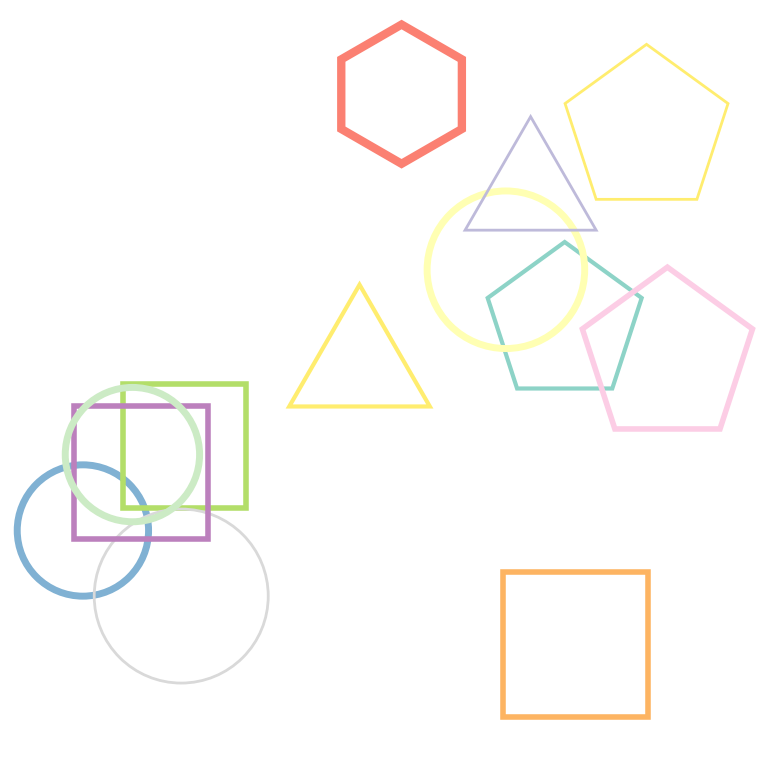[{"shape": "pentagon", "thickness": 1.5, "radius": 0.53, "center": [0.733, 0.581]}, {"shape": "circle", "thickness": 2.5, "radius": 0.51, "center": [0.657, 0.65]}, {"shape": "triangle", "thickness": 1, "radius": 0.49, "center": [0.689, 0.75]}, {"shape": "hexagon", "thickness": 3, "radius": 0.45, "center": [0.522, 0.878]}, {"shape": "circle", "thickness": 2.5, "radius": 0.43, "center": [0.108, 0.311]}, {"shape": "square", "thickness": 2, "radius": 0.47, "center": [0.747, 0.163]}, {"shape": "square", "thickness": 2, "radius": 0.4, "center": [0.24, 0.421]}, {"shape": "pentagon", "thickness": 2, "radius": 0.58, "center": [0.867, 0.537]}, {"shape": "circle", "thickness": 1, "radius": 0.57, "center": [0.235, 0.226]}, {"shape": "square", "thickness": 2, "radius": 0.43, "center": [0.183, 0.386]}, {"shape": "circle", "thickness": 2.5, "radius": 0.44, "center": [0.172, 0.41]}, {"shape": "triangle", "thickness": 1.5, "radius": 0.53, "center": [0.467, 0.525]}, {"shape": "pentagon", "thickness": 1, "radius": 0.56, "center": [0.84, 0.831]}]